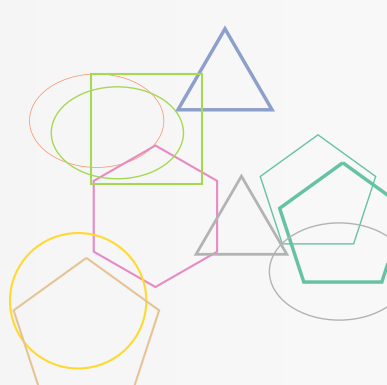[{"shape": "pentagon", "thickness": 1, "radius": 0.78, "center": [0.821, 0.493]}, {"shape": "pentagon", "thickness": 2.5, "radius": 0.86, "center": [0.885, 0.406]}, {"shape": "oval", "thickness": 0.5, "radius": 0.87, "center": [0.249, 0.686]}, {"shape": "triangle", "thickness": 2.5, "radius": 0.7, "center": [0.581, 0.785]}, {"shape": "hexagon", "thickness": 1.5, "radius": 0.92, "center": [0.401, 0.438]}, {"shape": "square", "thickness": 1.5, "radius": 0.72, "center": [0.378, 0.665]}, {"shape": "oval", "thickness": 1, "radius": 0.85, "center": [0.303, 0.655]}, {"shape": "circle", "thickness": 1.5, "radius": 0.88, "center": [0.202, 0.219]}, {"shape": "pentagon", "thickness": 1.5, "radius": 0.99, "center": [0.223, 0.133]}, {"shape": "oval", "thickness": 1, "radius": 0.9, "center": [0.876, 0.295]}, {"shape": "triangle", "thickness": 2, "radius": 0.68, "center": [0.623, 0.407]}]